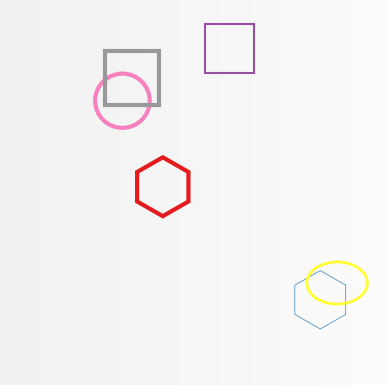[{"shape": "hexagon", "thickness": 3, "radius": 0.38, "center": [0.42, 0.515]}, {"shape": "hexagon", "thickness": 0.5, "radius": 0.38, "center": [0.827, 0.221]}, {"shape": "square", "thickness": 1.5, "radius": 0.32, "center": [0.593, 0.873]}, {"shape": "oval", "thickness": 2, "radius": 0.39, "center": [0.87, 0.265]}, {"shape": "circle", "thickness": 3, "radius": 0.35, "center": [0.316, 0.738]}, {"shape": "square", "thickness": 3, "radius": 0.35, "center": [0.34, 0.798]}]